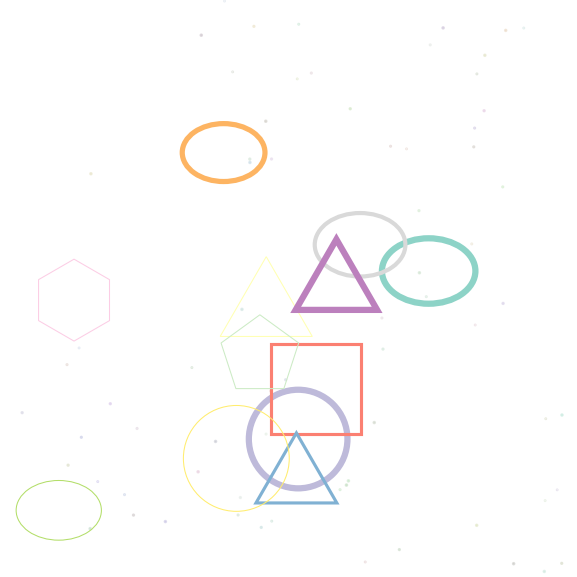[{"shape": "oval", "thickness": 3, "radius": 0.4, "center": [0.742, 0.53]}, {"shape": "triangle", "thickness": 0.5, "radius": 0.46, "center": [0.461, 0.463]}, {"shape": "circle", "thickness": 3, "radius": 0.43, "center": [0.516, 0.239]}, {"shape": "square", "thickness": 1.5, "radius": 0.39, "center": [0.547, 0.325]}, {"shape": "triangle", "thickness": 1.5, "radius": 0.4, "center": [0.513, 0.169]}, {"shape": "oval", "thickness": 2.5, "radius": 0.36, "center": [0.387, 0.735]}, {"shape": "oval", "thickness": 0.5, "radius": 0.37, "center": [0.102, 0.115]}, {"shape": "hexagon", "thickness": 0.5, "radius": 0.35, "center": [0.128, 0.479]}, {"shape": "oval", "thickness": 2, "radius": 0.39, "center": [0.623, 0.575]}, {"shape": "triangle", "thickness": 3, "radius": 0.41, "center": [0.583, 0.503]}, {"shape": "pentagon", "thickness": 0.5, "radius": 0.35, "center": [0.45, 0.383]}, {"shape": "circle", "thickness": 0.5, "radius": 0.46, "center": [0.409, 0.205]}]